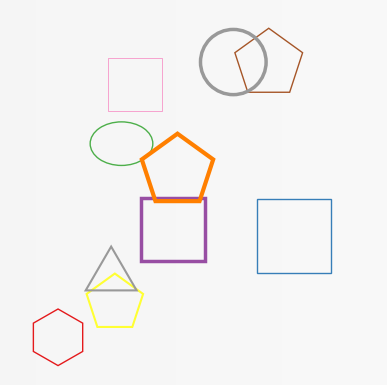[{"shape": "hexagon", "thickness": 1, "radius": 0.37, "center": [0.15, 0.124]}, {"shape": "square", "thickness": 1, "radius": 0.48, "center": [0.758, 0.387]}, {"shape": "oval", "thickness": 1, "radius": 0.4, "center": [0.314, 0.627]}, {"shape": "square", "thickness": 2.5, "radius": 0.41, "center": [0.446, 0.404]}, {"shape": "pentagon", "thickness": 3, "radius": 0.48, "center": [0.458, 0.556]}, {"shape": "pentagon", "thickness": 1.5, "radius": 0.38, "center": [0.296, 0.213]}, {"shape": "pentagon", "thickness": 1, "radius": 0.46, "center": [0.694, 0.835]}, {"shape": "square", "thickness": 0.5, "radius": 0.34, "center": [0.349, 0.781]}, {"shape": "triangle", "thickness": 1.5, "radius": 0.38, "center": [0.287, 0.284]}, {"shape": "circle", "thickness": 2.5, "radius": 0.42, "center": [0.602, 0.839]}]